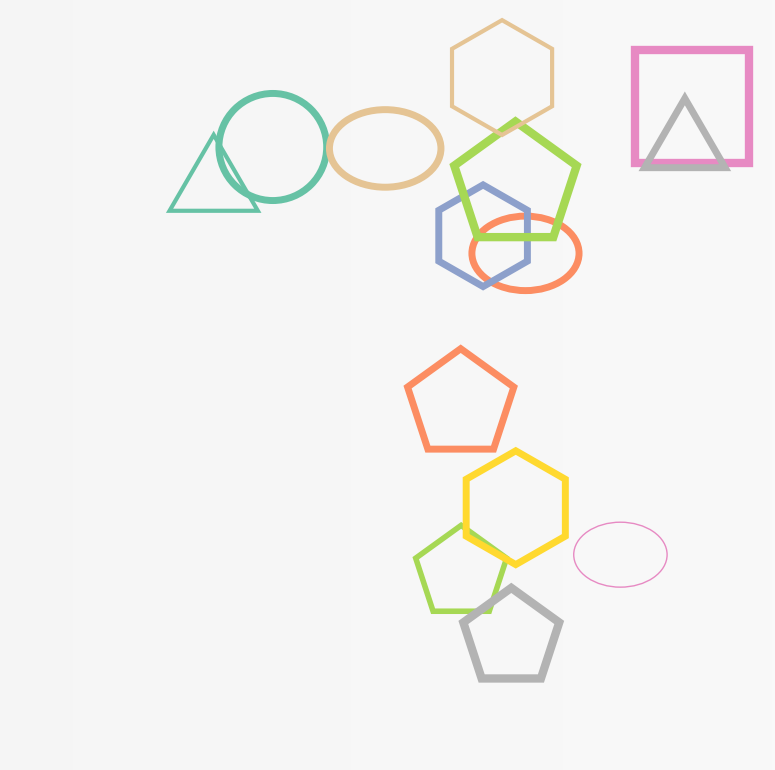[{"shape": "triangle", "thickness": 1.5, "radius": 0.33, "center": [0.276, 0.759]}, {"shape": "circle", "thickness": 2.5, "radius": 0.35, "center": [0.352, 0.809]}, {"shape": "pentagon", "thickness": 2.5, "radius": 0.36, "center": [0.594, 0.475]}, {"shape": "oval", "thickness": 2.5, "radius": 0.35, "center": [0.678, 0.671]}, {"shape": "hexagon", "thickness": 2.5, "radius": 0.33, "center": [0.623, 0.694]}, {"shape": "oval", "thickness": 0.5, "radius": 0.3, "center": [0.801, 0.28]}, {"shape": "square", "thickness": 3, "radius": 0.37, "center": [0.893, 0.862]}, {"shape": "pentagon", "thickness": 2, "radius": 0.31, "center": [0.595, 0.256]}, {"shape": "pentagon", "thickness": 3, "radius": 0.42, "center": [0.665, 0.759]}, {"shape": "hexagon", "thickness": 2.5, "radius": 0.37, "center": [0.665, 0.341]}, {"shape": "oval", "thickness": 2.5, "radius": 0.36, "center": [0.497, 0.807]}, {"shape": "hexagon", "thickness": 1.5, "radius": 0.37, "center": [0.648, 0.899]}, {"shape": "pentagon", "thickness": 3, "radius": 0.33, "center": [0.66, 0.171]}, {"shape": "triangle", "thickness": 2.5, "radius": 0.3, "center": [0.884, 0.812]}]